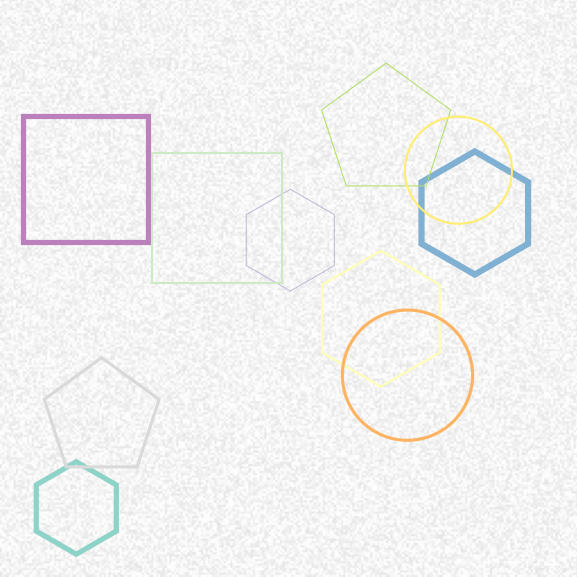[{"shape": "hexagon", "thickness": 2.5, "radius": 0.4, "center": [0.132, 0.119]}, {"shape": "hexagon", "thickness": 1, "radius": 0.59, "center": [0.66, 0.447]}, {"shape": "hexagon", "thickness": 0.5, "radius": 0.44, "center": [0.503, 0.583]}, {"shape": "hexagon", "thickness": 3, "radius": 0.53, "center": [0.822, 0.63]}, {"shape": "circle", "thickness": 1.5, "radius": 0.56, "center": [0.706, 0.349]}, {"shape": "pentagon", "thickness": 0.5, "radius": 0.59, "center": [0.669, 0.772]}, {"shape": "pentagon", "thickness": 1.5, "radius": 0.52, "center": [0.176, 0.275]}, {"shape": "square", "thickness": 2.5, "radius": 0.54, "center": [0.148, 0.689]}, {"shape": "square", "thickness": 1, "radius": 0.56, "center": [0.376, 0.622]}, {"shape": "circle", "thickness": 1, "radius": 0.46, "center": [0.794, 0.704]}]